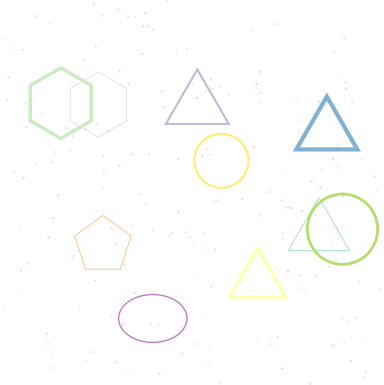[{"shape": "triangle", "thickness": 0.5, "radius": 0.46, "center": [0.828, 0.395]}, {"shape": "triangle", "thickness": 2.5, "radius": 0.42, "center": [0.669, 0.271]}, {"shape": "triangle", "thickness": 1.5, "radius": 0.47, "center": [0.512, 0.725]}, {"shape": "triangle", "thickness": 3, "radius": 0.46, "center": [0.849, 0.658]}, {"shape": "pentagon", "thickness": 0.5, "radius": 0.39, "center": [0.267, 0.363]}, {"shape": "circle", "thickness": 2, "radius": 0.46, "center": [0.89, 0.405]}, {"shape": "hexagon", "thickness": 0.5, "radius": 0.42, "center": [0.256, 0.728]}, {"shape": "oval", "thickness": 1, "radius": 0.44, "center": [0.397, 0.173]}, {"shape": "hexagon", "thickness": 2.5, "radius": 0.46, "center": [0.158, 0.732]}, {"shape": "circle", "thickness": 1.5, "radius": 0.35, "center": [0.575, 0.582]}]